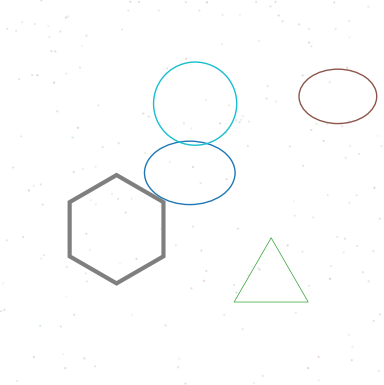[{"shape": "oval", "thickness": 1, "radius": 0.59, "center": [0.493, 0.551]}, {"shape": "triangle", "thickness": 0.5, "radius": 0.56, "center": [0.704, 0.271]}, {"shape": "oval", "thickness": 1, "radius": 0.5, "center": [0.878, 0.75]}, {"shape": "hexagon", "thickness": 3, "radius": 0.7, "center": [0.303, 0.405]}, {"shape": "circle", "thickness": 1, "radius": 0.54, "center": [0.507, 0.731]}]